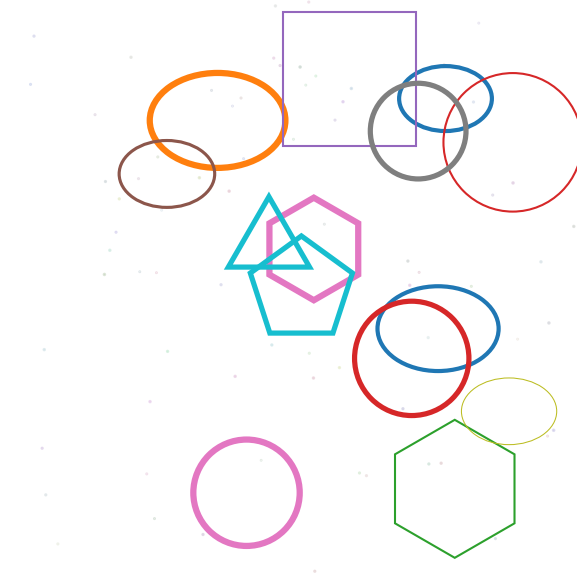[{"shape": "oval", "thickness": 2, "radius": 0.52, "center": [0.759, 0.43]}, {"shape": "oval", "thickness": 2, "radius": 0.4, "center": [0.771, 0.828]}, {"shape": "oval", "thickness": 3, "radius": 0.59, "center": [0.377, 0.791]}, {"shape": "hexagon", "thickness": 1, "radius": 0.6, "center": [0.787, 0.153]}, {"shape": "circle", "thickness": 2.5, "radius": 0.5, "center": [0.713, 0.379]}, {"shape": "circle", "thickness": 1, "radius": 0.6, "center": [0.888, 0.753]}, {"shape": "square", "thickness": 1, "radius": 0.58, "center": [0.605, 0.863]}, {"shape": "oval", "thickness": 1.5, "radius": 0.41, "center": [0.289, 0.698]}, {"shape": "hexagon", "thickness": 3, "radius": 0.44, "center": [0.543, 0.568]}, {"shape": "circle", "thickness": 3, "radius": 0.46, "center": [0.427, 0.146]}, {"shape": "circle", "thickness": 2.5, "radius": 0.41, "center": [0.724, 0.772]}, {"shape": "oval", "thickness": 0.5, "radius": 0.41, "center": [0.882, 0.287]}, {"shape": "triangle", "thickness": 2.5, "radius": 0.41, "center": [0.466, 0.577]}, {"shape": "pentagon", "thickness": 2.5, "radius": 0.46, "center": [0.522, 0.498]}]